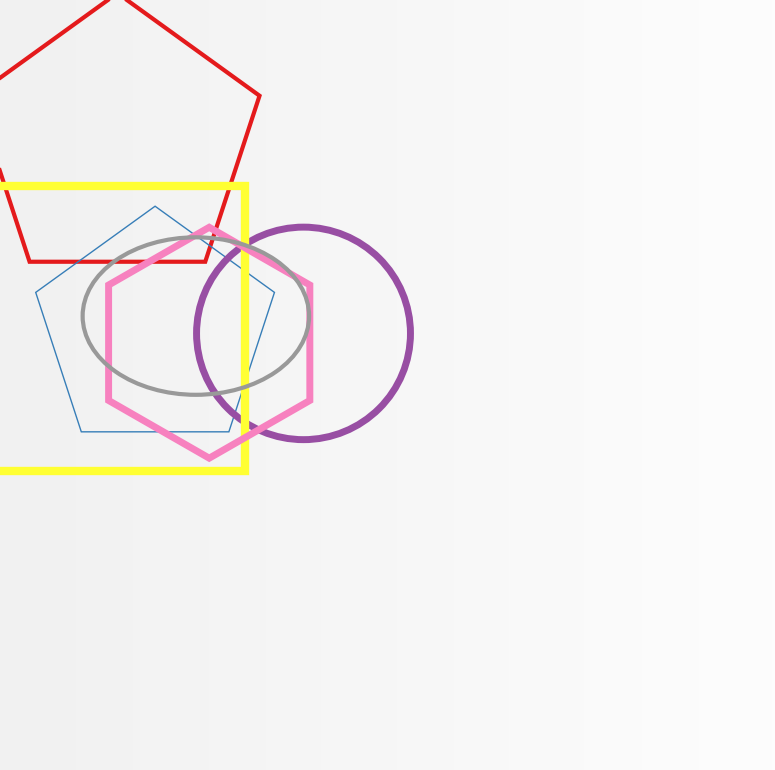[{"shape": "pentagon", "thickness": 1.5, "radius": 0.96, "center": [0.151, 0.816]}, {"shape": "pentagon", "thickness": 0.5, "radius": 0.81, "center": [0.2, 0.57]}, {"shape": "circle", "thickness": 2.5, "radius": 0.69, "center": [0.392, 0.567]}, {"shape": "square", "thickness": 3, "radius": 0.93, "center": [0.13, 0.573]}, {"shape": "hexagon", "thickness": 2.5, "radius": 0.75, "center": [0.27, 0.555]}, {"shape": "oval", "thickness": 1.5, "radius": 0.73, "center": [0.253, 0.59]}]